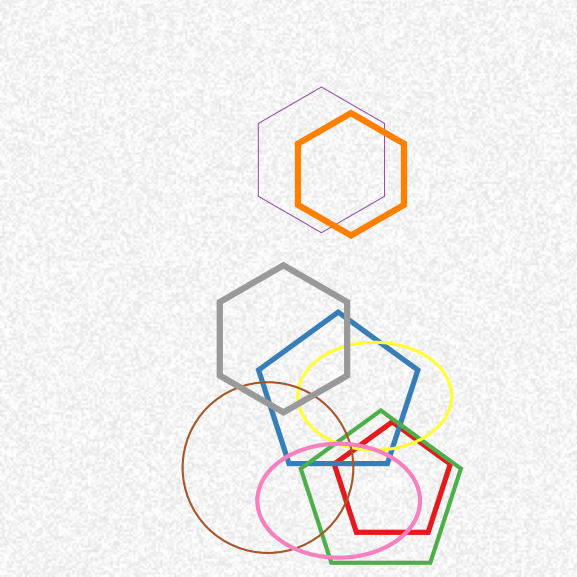[{"shape": "pentagon", "thickness": 2.5, "radius": 0.53, "center": [0.679, 0.163]}, {"shape": "pentagon", "thickness": 2.5, "radius": 0.72, "center": [0.586, 0.314]}, {"shape": "pentagon", "thickness": 2, "radius": 0.73, "center": [0.659, 0.143]}, {"shape": "hexagon", "thickness": 0.5, "radius": 0.63, "center": [0.557, 0.722]}, {"shape": "hexagon", "thickness": 3, "radius": 0.53, "center": [0.608, 0.697]}, {"shape": "oval", "thickness": 1.5, "radius": 0.67, "center": [0.649, 0.313]}, {"shape": "circle", "thickness": 1, "radius": 0.74, "center": [0.464, 0.189]}, {"shape": "oval", "thickness": 2, "radius": 0.7, "center": [0.586, 0.132]}, {"shape": "hexagon", "thickness": 3, "radius": 0.64, "center": [0.491, 0.412]}]